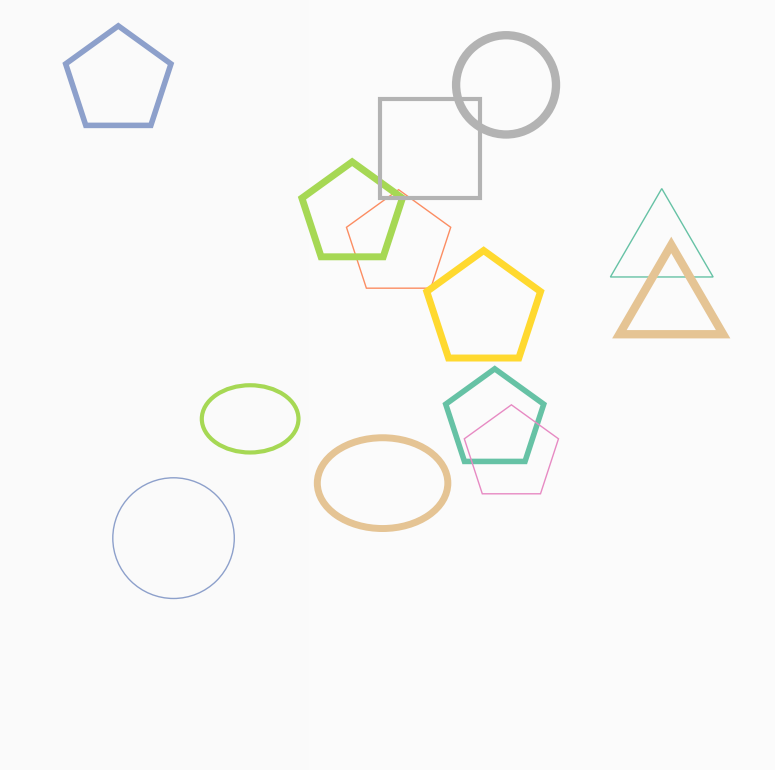[{"shape": "triangle", "thickness": 0.5, "radius": 0.38, "center": [0.854, 0.679]}, {"shape": "pentagon", "thickness": 2, "radius": 0.33, "center": [0.638, 0.455]}, {"shape": "pentagon", "thickness": 0.5, "radius": 0.35, "center": [0.514, 0.683]}, {"shape": "pentagon", "thickness": 2, "radius": 0.36, "center": [0.153, 0.895]}, {"shape": "circle", "thickness": 0.5, "radius": 0.39, "center": [0.224, 0.301]}, {"shape": "pentagon", "thickness": 0.5, "radius": 0.32, "center": [0.66, 0.41]}, {"shape": "oval", "thickness": 1.5, "radius": 0.31, "center": [0.323, 0.456]}, {"shape": "pentagon", "thickness": 2.5, "radius": 0.34, "center": [0.454, 0.722]}, {"shape": "pentagon", "thickness": 2.5, "radius": 0.39, "center": [0.624, 0.597]}, {"shape": "oval", "thickness": 2.5, "radius": 0.42, "center": [0.494, 0.373]}, {"shape": "triangle", "thickness": 3, "radius": 0.39, "center": [0.866, 0.605]}, {"shape": "square", "thickness": 1.5, "radius": 0.32, "center": [0.555, 0.807]}, {"shape": "circle", "thickness": 3, "radius": 0.32, "center": [0.653, 0.89]}]